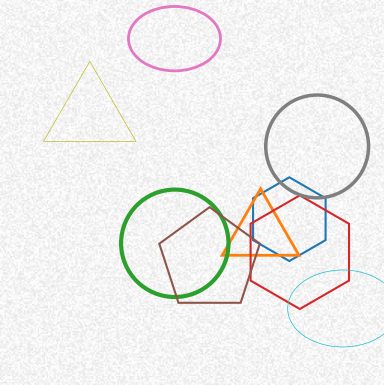[{"shape": "hexagon", "thickness": 1.5, "radius": 0.54, "center": [0.752, 0.431]}, {"shape": "triangle", "thickness": 2, "radius": 0.58, "center": [0.677, 0.394]}, {"shape": "circle", "thickness": 3, "radius": 0.7, "center": [0.454, 0.368]}, {"shape": "hexagon", "thickness": 1.5, "radius": 0.74, "center": [0.779, 0.345]}, {"shape": "pentagon", "thickness": 1.5, "radius": 0.69, "center": [0.544, 0.325]}, {"shape": "oval", "thickness": 2, "radius": 0.6, "center": [0.453, 0.9]}, {"shape": "circle", "thickness": 2.5, "radius": 0.67, "center": [0.824, 0.62]}, {"shape": "triangle", "thickness": 0.5, "radius": 0.69, "center": [0.233, 0.702]}, {"shape": "oval", "thickness": 0.5, "radius": 0.71, "center": [0.89, 0.199]}]